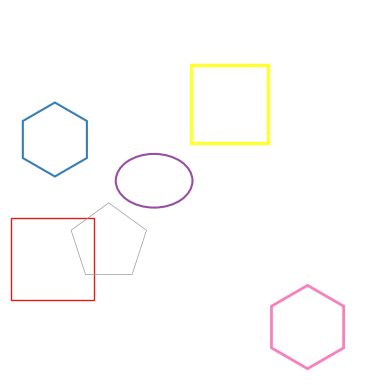[{"shape": "square", "thickness": 1, "radius": 0.53, "center": [0.137, 0.327]}, {"shape": "hexagon", "thickness": 1.5, "radius": 0.48, "center": [0.143, 0.638]}, {"shape": "oval", "thickness": 1.5, "radius": 0.5, "center": [0.4, 0.531]}, {"shape": "square", "thickness": 2.5, "radius": 0.5, "center": [0.596, 0.73]}, {"shape": "hexagon", "thickness": 2, "radius": 0.54, "center": [0.799, 0.151]}, {"shape": "pentagon", "thickness": 0.5, "radius": 0.51, "center": [0.283, 0.37]}]